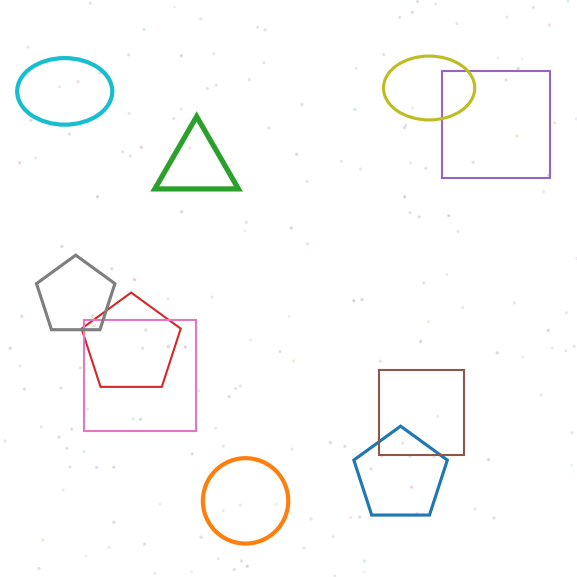[{"shape": "pentagon", "thickness": 1.5, "radius": 0.43, "center": [0.694, 0.176]}, {"shape": "circle", "thickness": 2, "radius": 0.37, "center": [0.425, 0.132]}, {"shape": "triangle", "thickness": 2.5, "radius": 0.42, "center": [0.341, 0.714]}, {"shape": "pentagon", "thickness": 1, "radius": 0.45, "center": [0.227, 0.402]}, {"shape": "square", "thickness": 1, "radius": 0.46, "center": [0.859, 0.784]}, {"shape": "square", "thickness": 1, "radius": 0.37, "center": [0.731, 0.285]}, {"shape": "square", "thickness": 1, "radius": 0.48, "center": [0.242, 0.349]}, {"shape": "pentagon", "thickness": 1.5, "radius": 0.36, "center": [0.131, 0.486]}, {"shape": "oval", "thickness": 1.5, "radius": 0.39, "center": [0.743, 0.847]}, {"shape": "oval", "thickness": 2, "radius": 0.41, "center": [0.112, 0.841]}]